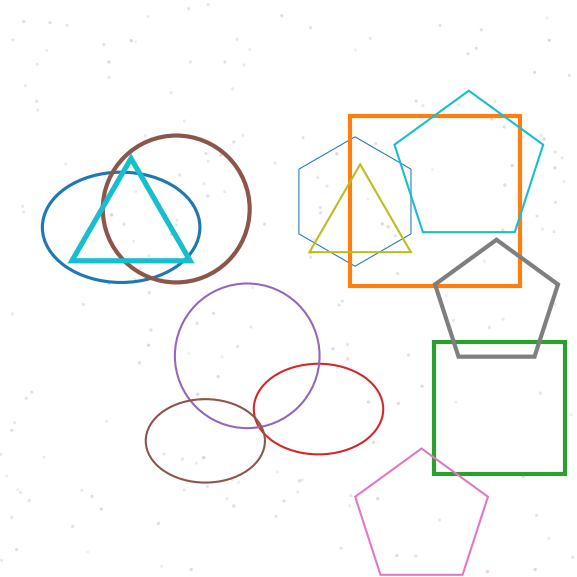[{"shape": "oval", "thickness": 1.5, "radius": 0.68, "center": [0.21, 0.605]}, {"shape": "hexagon", "thickness": 0.5, "radius": 0.56, "center": [0.615, 0.65]}, {"shape": "square", "thickness": 2, "radius": 0.74, "center": [0.753, 0.651]}, {"shape": "square", "thickness": 2, "radius": 0.57, "center": [0.865, 0.293]}, {"shape": "oval", "thickness": 1, "radius": 0.56, "center": [0.552, 0.291]}, {"shape": "circle", "thickness": 1, "radius": 0.63, "center": [0.428, 0.383]}, {"shape": "circle", "thickness": 2, "radius": 0.64, "center": [0.305, 0.637]}, {"shape": "oval", "thickness": 1, "radius": 0.52, "center": [0.356, 0.236]}, {"shape": "pentagon", "thickness": 1, "radius": 0.6, "center": [0.73, 0.102]}, {"shape": "pentagon", "thickness": 2, "radius": 0.56, "center": [0.86, 0.472]}, {"shape": "triangle", "thickness": 1, "radius": 0.51, "center": [0.624, 0.613]}, {"shape": "pentagon", "thickness": 1, "radius": 0.68, "center": [0.812, 0.707]}, {"shape": "triangle", "thickness": 2.5, "radius": 0.59, "center": [0.227, 0.607]}]